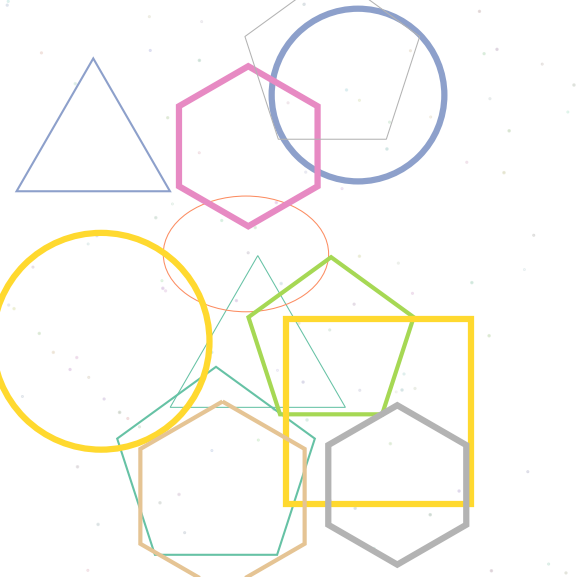[{"shape": "pentagon", "thickness": 1, "radius": 0.9, "center": [0.374, 0.184]}, {"shape": "triangle", "thickness": 0.5, "radius": 0.88, "center": [0.446, 0.381]}, {"shape": "oval", "thickness": 0.5, "radius": 0.72, "center": [0.426, 0.559]}, {"shape": "triangle", "thickness": 1, "radius": 0.77, "center": [0.161, 0.745]}, {"shape": "circle", "thickness": 3, "radius": 0.75, "center": [0.62, 0.835]}, {"shape": "hexagon", "thickness": 3, "radius": 0.69, "center": [0.43, 0.746]}, {"shape": "pentagon", "thickness": 2, "radius": 0.75, "center": [0.573, 0.403]}, {"shape": "circle", "thickness": 3, "radius": 0.94, "center": [0.175, 0.408]}, {"shape": "square", "thickness": 3, "radius": 0.8, "center": [0.655, 0.286]}, {"shape": "hexagon", "thickness": 2, "radius": 0.82, "center": [0.385, 0.14]}, {"shape": "hexagon", "thickness": 3, "radius": 0.69, "center": [0.688, 0.159]}, {"shape": "pentagon", "thickness": 0.5, "radius": 0.8, "center": [0.575, 0.887]}]